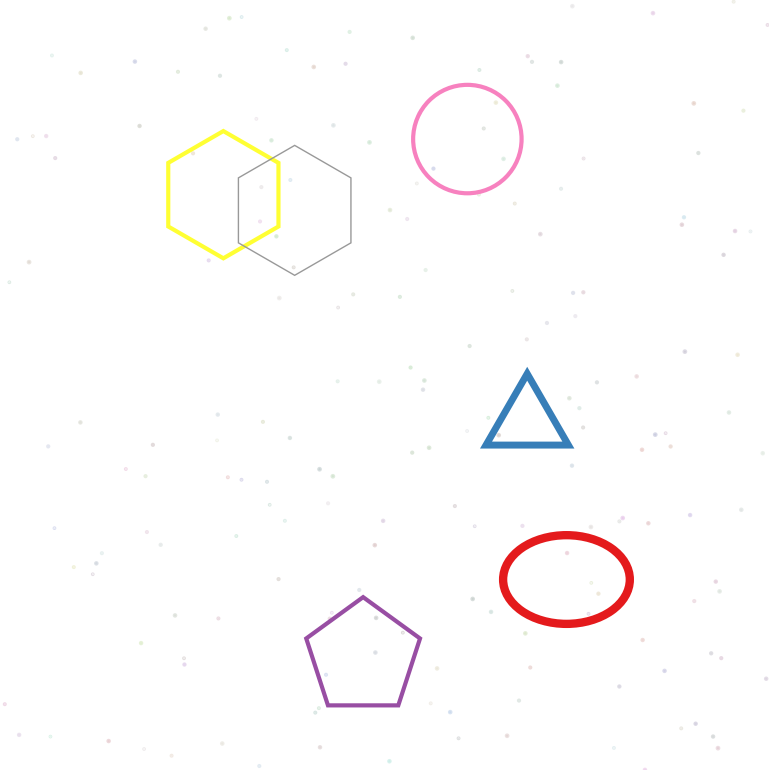[{"shape": "oval", "thickness": 3, "radius": 0.41, "center": [0.736, 0.247]}, {"shape": "triangle", "thickness": 2.5, "radius": 0.31, "center": [0.685, 0.453]}, {"shape": "pentagon", "thickness": 1.5, "radius": 0.39, "center": [0.472, 0.147]}, {"shape": "hexagon", "thickness": 1.5, "radius": 0.41, "center": [0.29, 0.747]}, {"shape": "circle", "thickness": 1.5, "radius": 0.35, "center": [0.607, 0.819]}, {"shape": "hexagon", "thickness": 0.5, "radius": 0.42, "center": [0.383, 0.727]}]